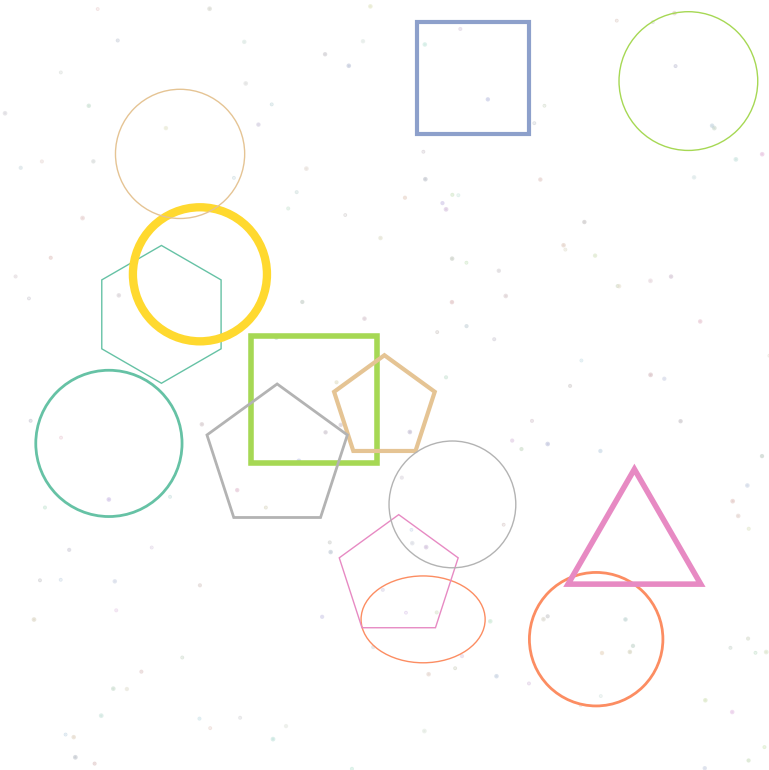[{"shape": "hexagon", "thickness": 0.5, "radius": 0.45, "center": [0.21, 0.592]}, {"shape": "circle", "thickness": 1, "radius": 0.47, "center": [0.141, 0.424]}, {"shape": "circle", "thickness": 1, "radius": 0.43, "center": [0.774, 0.17]}, {"shape": "oval", "thickness": 0.5, "radius": 0.4, "center": [0.549, 0.196]}, {"shape": "square", "thickness": 1.5, "radius": 0.36, "center": [0.615, 0.898]}, {"shape": "triangle", "thickness": 2, "radius": 0.5, "center": [0.824, 0.291]}, {"shape": "pentagon", "thickness": 0.5, "radius": 0.41, "center": [0.518, 0.25]}, {"shape": "square", "thickness": 2, "radius": 0.41, "center": [0.408, 0.481]}, {"shape": "circle", "thickness": 0.5, "radius": 0.45, "center": [0.894, 0.895]}, {"shape": "circle", "thickness": 3, "radius": 0.44, "center": [0.26, 0.644]}, {"shape": "pentagon", "thickness": 1.5, "radius": 0.34, "center": [0.499, 0.47]}, {"shape": "circle", "thickness": 0.5, "radius": 0.42, "center": [0.234, 0.8]}, {"shape": "circle", "thickness": 0.5, "radius": 0.41, "center": [0.588, 0.345]}, {"shape": "pentagon", "thickness": 1, "radius": 0.48, "center": [0.36, 0.405]}]